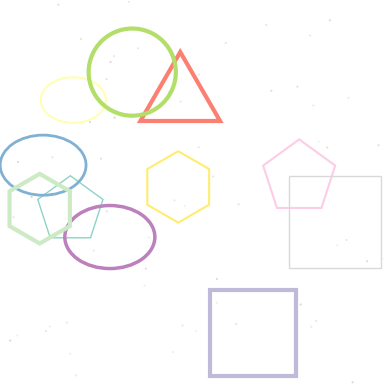[{"shape": "pentagon", "thickness": 1, "radius": 0.45, "center": [0.183, 0.454]}, {"shape": "oval", "thickness": 1.5, "radius": 0.42, "center": [0.19, 0.74]}, {"shape": "square", "thickness": 3, "radius": 0.56, "center": [0.657, 0.136]}, {"shape": "triangle", "thickness": 3, "radius": 0.6, "center": [0.468, 0.745]}, {"shape": "oval", "thickness": 2, "radius": 0.56, "center": [0.112, 0.571]}, {"shape": "circle", "thickness": 3, "radius": 0.57, "center": [0.343, 0.813]}, {"shape": "pentagon", "thickness": 1.5, "radius": 0.49, "center": [0.777, 0.54]}, {"shape": "square", "thickness": 1, "radius": 0.6, "center": [0.87, 0.423]}, {"shape": "oval", "thickness": 2.5, "radius": 0.58, "center": [0.285, 0.384]}, {"shape": "hexagon", "thickness": 3, "radius": 0.45, "center": [0.103, 0.458]}, {"shape": "hexagon", "thickness": 1.5, "radius": 0.46, "center": [0.463, 0.515]}]